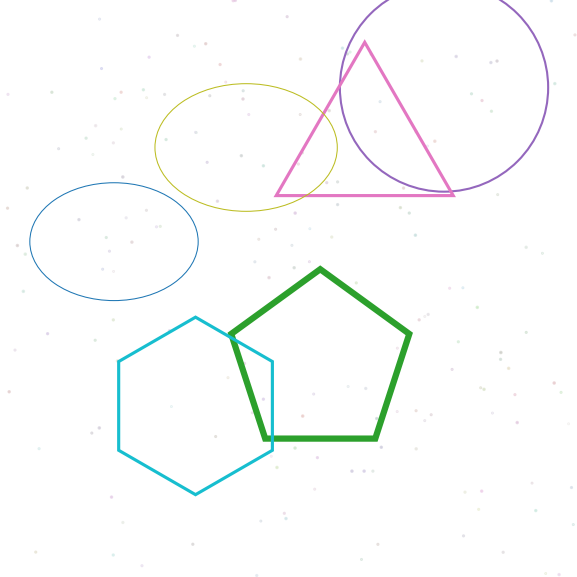[{"shape": "oval", "thickness": 0.5, "radius": 0.73, "center": [0.197, 0.581]}, {"shape": "pentagon", "thickness": 3, "radius": 0.81, "center": [0.555, 0.371]}, {"shape": "circle", "thickness": 1, "radius": 0.9, "center": [0.769, 0.848]}, {"shape": "triangle", "thickness": 1.5, "radius": 0.88, "center": [0.632, 0.749]}, {"shape": "oval", "thickness": 0.5, "radius": 0.79, "center": [0.426, 0.744]}, {"shape": "hexagon", "thickness": 1.5, "radius": 0.77, "center": [0.339, 0.296]}]